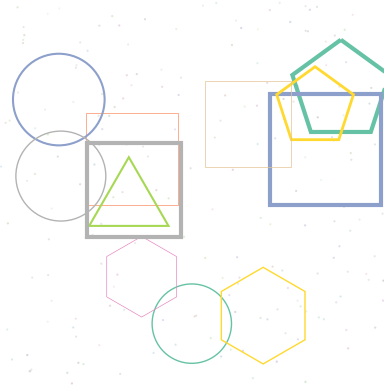[{"shape": "pentagon", "thickness": 3, "radius": 0.66, "center": [0.885, 0.764]}, {"shape": "circle", "thickness": 1, "radius": 0.52, "center": [0.498, 0.159]}, {"shape": "square", "thickness": 0.5, "radius": 0.6, "center": [0.342, 0.588]}, {"shape": "circle", "thickness": 1.5, "radius": 0.59, "center": [0.153, 0.741]}, {"shape": "square", "thickness": 3, "radius": 0.72, "center": [0.845, 0.612]}, {"shape": "hexagon", "thickness": 0.5, "radius": 0.52, "center": [0.368, 0.281]}, {"shape": "triangle", "thickness": 1.5, "radius": 0.59, "center": [0.335, 0.473]}, {"shape": "hexagon", "thickness": 1, "radius": 0.63, "center": [0.684, 0.18]}, {"shape": "pentagon", "thickness": 2, "radius": 0.52, "center": [0.818, 0.722]}, {"shape": "square", "thickness": 0.5, "radius": 0.56, "center": [0.644, 0.677]}, {"shape": "circle", "thickness": 1, "radius": 0.58, "center": [0.158, 0.543]}, {"shape": "square", "thickness": 3, "radius": 0.61, "center": [0.347, 0.507]}]